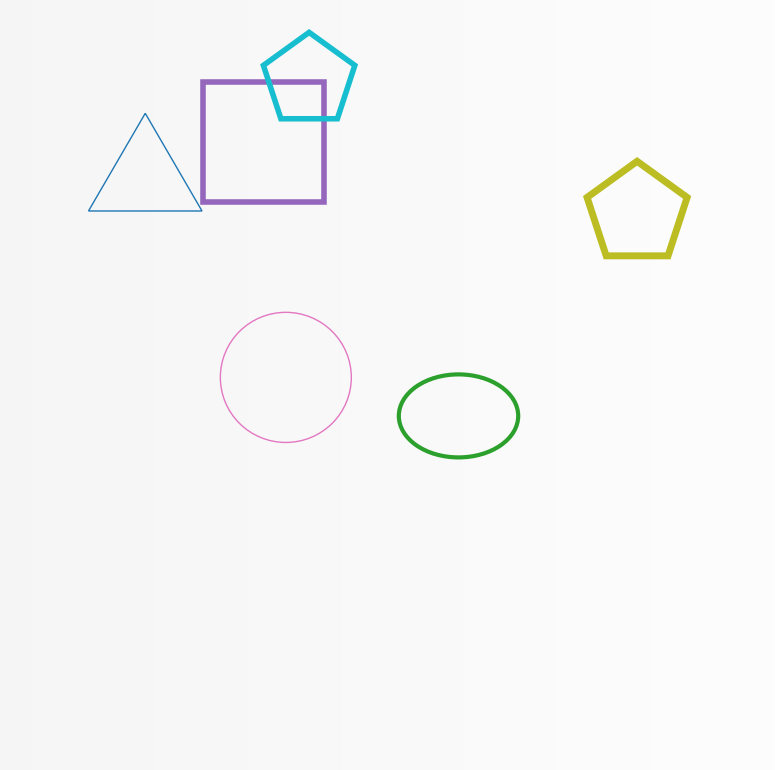[{"shape": "triangle", "thickness": 0.5, "radius": 0.42, "center": [0.187, 0.768]}, {"shape": "oval", "thickness": 1.5, "radius": 0.39, "center": [0.592, 0.46]}, {"shape": "square", "thickness": 2, "radius": 0.39, "center": [0.34, 0.816]}, {"shape": "circle", "thickness": 0.5, "radius": 0.42, "center": [0.369, 0.51]}, {"shape": "pentagon", "thickness": 2.5, "radius": 0.34, "center": [0.822, 0.723]}, {"shape": "pentagon", "thickness": 2, "radius": 0.31, "center": [0.399, 0.896]}]